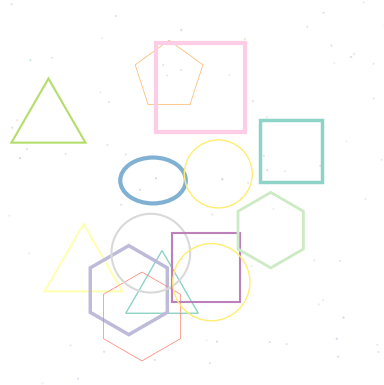[{"shape": "square", "thickness": 2.5, "radius": 0.4, "center": [0.756, 0.607]}, {"shape": "triangle", "thickness": 1, "radius": 0.54, "center": [0.421, 0.241]}, {"shape": "triangle", "thickness": 1.5, "radius": 0.58, "center": [0.217, 0.302]}, {"shape": "hexagon", "thickness": 2.5, "radius": 0.58, "center": [0.335, 0.246]}, {"shape": "hexagon", "thickness": 0.5, "radius": 0.58, "center": [0.369, 0.178]}, {"shape": "oval", "thickness": 3, "radius": 0.43, "center": [0.397, 0.531]}, {"shape": "pentagon", "thickness": 0.5, "radius": 0.46, "center": [0.439, 0.803]}, {"shape": "triangle", "thickness": 1.5, "radius": 0.56, "center": [0.126, 0.685]}, {"shape": "square", "thickness": 3, "radius": 0.58, "center": [0.52, 0.773]}, {"shape": "circle", "thickness": 1.5, "radius": 0.51, "center": [0.392, 0.342]}, {"shape": "square", "thickness": 1.5, "radius": 0.45, "center": [0.535, 0.306]}, {"shape": "hexagon", "thickness": 2, "radius": 0.49, "center": [0.703, 0.402]}, {"shape": "circle", "thickness": 1, "radius": 0.44, "center": [0.567, 0.548]}, {"shape": "circle", "thickness": 1, "radius": 0.5, "center": [0.549, 0.267]}]